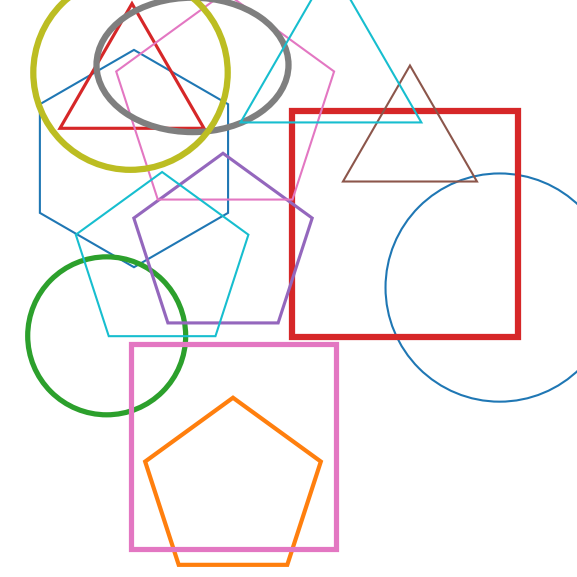[{"shape": "circle", "thickness": 1, "radius": 0.99, "center": [0.865, 0.501]}, {"shape": "hexagon", "thickness": 1, "radius": 0.94, "center": [0.232, 0.725]}, {"shape": "pentagon", "thickness": 2, "radius": 0.8, "center": [0.403, 0.15]}, {"shape": "circle", "thickness": 2.5, "radius": 0.68, "center": [0.185, 0.418]}, {"shape": "square", "thickness": 3, "radius": 0.98, "center": [0.701, 0.611]}, {"shape": "triangle", "thickness": 1.5, "radius": 0.72, "center": [0.229, 0.849]}, {"shape": "pentagon", "thickness": 1.5, "radius": 0.81, "center": [0.386, 0.571]}, {"shape": "triangle", "thickness": 1, "radius": 0.67, "center": [0.71, 0.752]}, {"shape": "pentagon", "thickness": 1, "radius": 0.99, "center": [0.39, 0.814]}, {"shape": "square", "thickness": 2.5, "radius": 0.89, "center": [0.404, 0.227]}, {"shape": "oval", "thickness": 3, "radius": 0.83, "center": [0.333, 0.887]}, {"shape": "circle", "thickness": 3, "radius": 0.84, "center": [0.226, 0.873]}, {"shape": "pentagon", "thickness": 1, "radius": 0.79, "center": [0.281, 0.544]}, {"shape": "triangle", "thickness": 1, "radius": 0.9, "center": [0.573, 0.878]}]